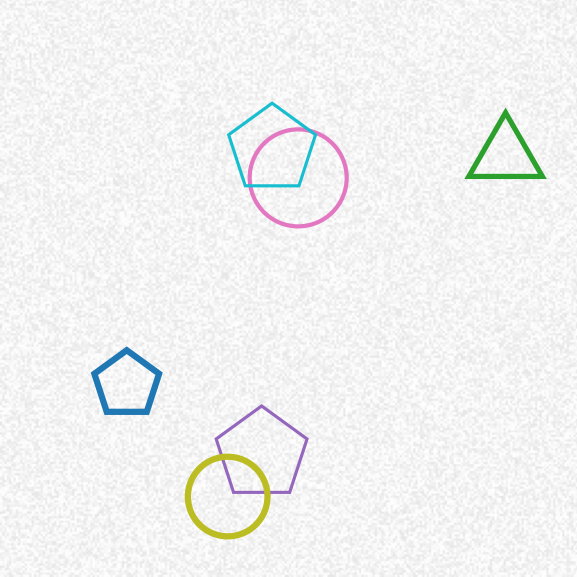[{"shape": "pentagon", "thickness": 3, "radius": 0.29, "center": [0.219, 0.334]}, {"shape": "triangle", "thickness": 2.5, "radius": 0.37, "center": [0.875, 0.73]}, {"shape": "pentagon", "thickness": 1.5, "radius": 0.41, "center": [0.453, 0.213]}, {"shape": "circle", "thickness": 2, "radius": 0.42, "center": [0.516, 0.691]}, {"shape": "circle", "thickness": 3, "radius": 0.34, "center": [0.394, 0.139]}, {"shape": "pentagon", "thickness": 1.5, "radius": 0.4, "center": [0.471, 0.741]}]